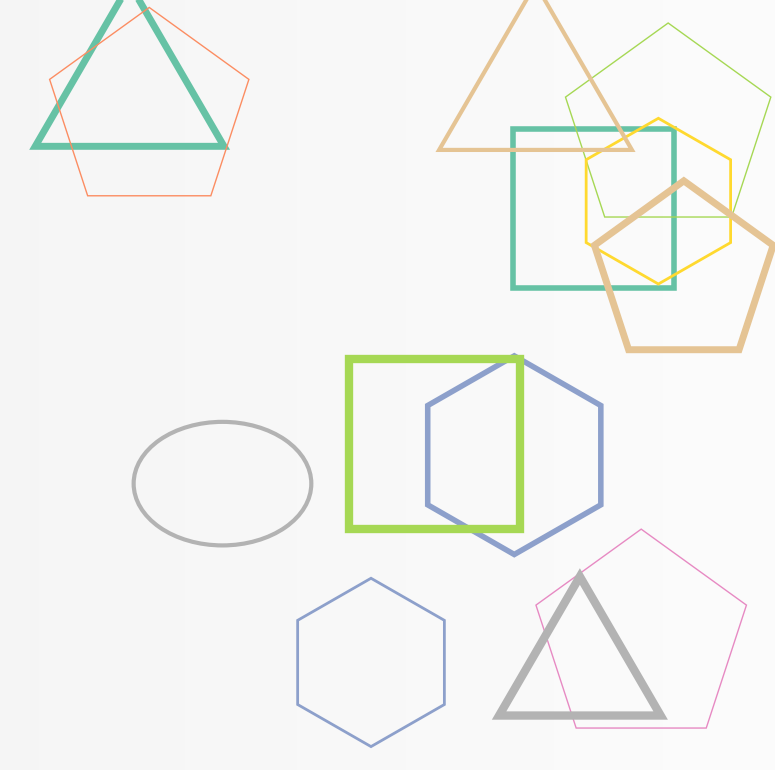[{"shape": "square", "thickness": 2, "radius": 0.52, "center": [0.766, 0.73]}, {"shape": "triangle", "thickness": 2.5, "radius": 0.7, "center": [0.167, 0.88]}, {"shape": "pentagon", "thickness": 0.5, "radius": 0.68, "center": [0.193, 0.855]}, {"shape": "hexagon", "thickness": 2, "radius": 0.64, "center": [0.664, 0.409]}, {"shape": "hexagon", "thickness": 1, "radius": 0.55, "center": [0.479, 0.14]}, {"shape": "pentagon", "thickness": 0.5, "radius": 0.71, "center": [0.827, 0.17]}, {"shape": "pentagon", "thickness": 0.5, "radius": 0.7, "center": [0.862, 0.831]}, {"shape": "square", "thickness": 3, "radius": 0.55, "center": [0.561, 0.424]}, {"shape": "hexagon", "thickness": 1, "radius": 0.54, "center": [0.85, 0.739]}, {"shape": "pentagon", "thickness": 2.5, "radius": 0.61, "center": [0.882, 0.644]}, {"shape": "triangle", "thickness": 1.5, "radius": 0.72, "center": [0.691, 0.877]}, {"shape": "triangle", "thickness": 3, "radius": 0.6, "center": [0.748, 0.131]}, {"shape": "oval", "thickness": 1.5, "radius": 0.57, "center": [0.287, 0.372]}]